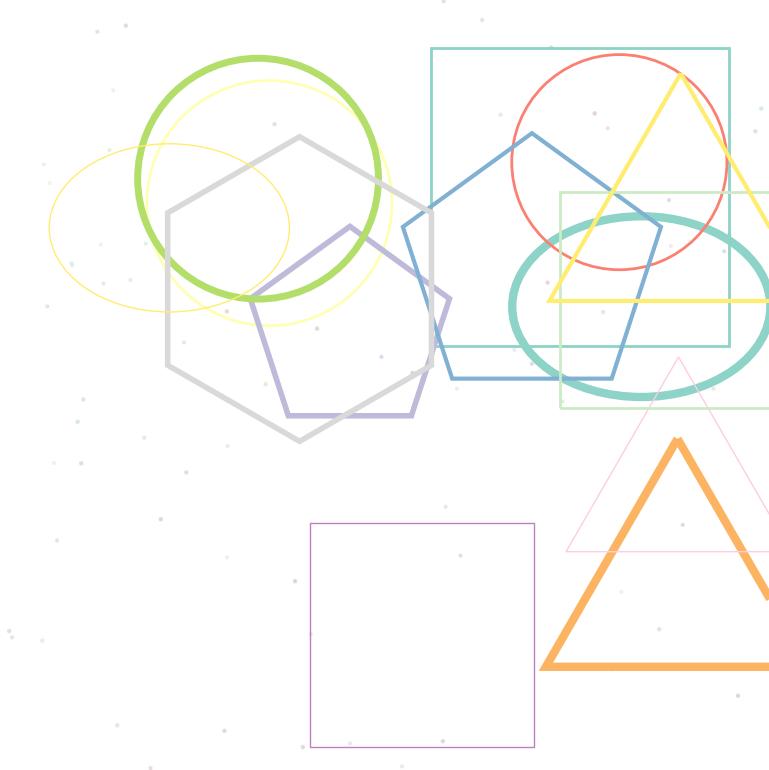[{"shape": "square", "thickness": 1, "radius": 0.97, "center": [0.753, 0.744]}, {"shape": "oval", "thickness": 3, "radius": 0.84, "center": [0.833, 0.602]}, {"shape": "circle", "thickness": 1, "radius": 0.8, "center": [0.35, 0.736]}, {"shape": "pentagon", "thickness": 2, "radius": 0.68, "center": [0.454, 0.57]}, {"shape": "circle", "thickness": 1, "radius": 0.7, "center": [0.804, 0.789]}, {"shape": "pentagon", "thickness": 1.5, "radius": 0.88, "center": [0.691, 0.651]}, {"shape": "triangle", "thickness": 3, "radius": 0.99, "center": [0.88, 0.233]}, {"shape": "circle", "thickness": 2.5, "radius": 0.78, "center": [0.335, 0.768]}, {"shape": "triangle", "thickness": 0.5, "radius": 0.84, "center": [0.881, 0.368]}, {"shape": "hexagon", "thickness": 2, "radius": 0.99, "center": [0.389, 0.625]}, {"shape": "square", "thickness": 0.5, "radius": 0.73, "center": [0.548, 0.175]}, {"shape": "square", "thickness": 1, "radius": 0.7, "center": [0.868, 0.61]}, {"shape": "oval", "thickness": 0.5, "radius": 0.78, "center": [0.22, 0.704]}, {"shape": "triangle", "thickness": 1.5, "radius": 0.99, "center": [0.884, 0.708]}]